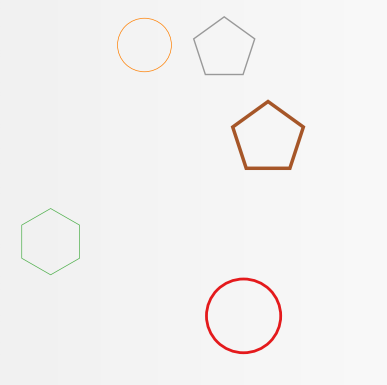[{"shape": "circle", "thickness": 2, "radius": 0.48, "center": [0.629, 0.18]}, {"shape": "hexagon", "thickness": 0.5, "radius": 0.43, "center": [0.131, 0.372]}, {"shape": "circle", "thickness": 0.5, "radius": 0.35, "center": [0.373, 0.883]}, {"shape": "pentagon", "thickness": 2.5, "radius": 0.48, "center": [0.692, 0.64]}, {"shape": "pentagon", "thickness": 1, "radius": 0.41, "center": [0.579, 0.873]}]